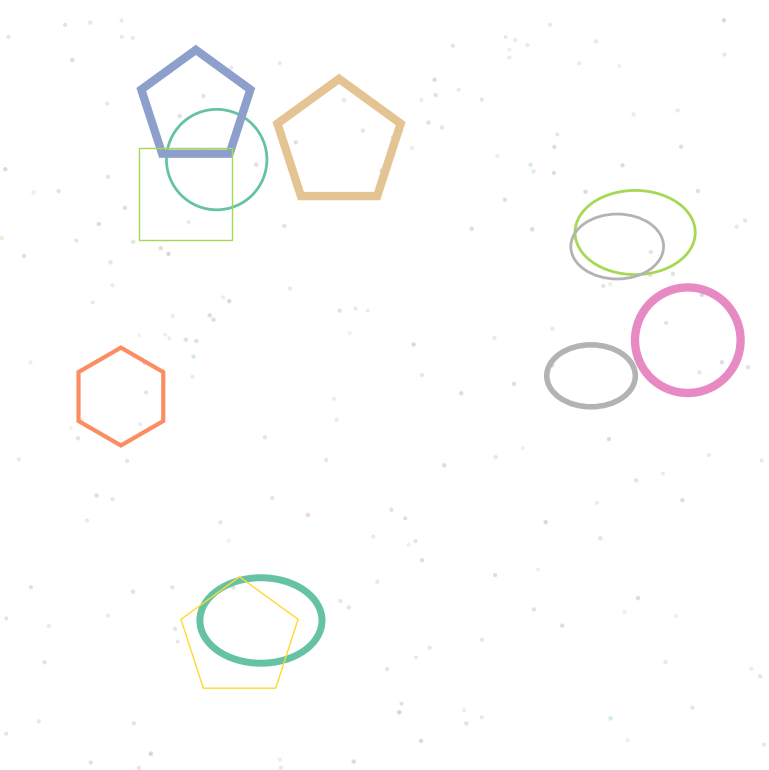[{"shape": "circle", "thickness": 1, "radius": 0.33, "center": [0.281, 0.793]}, {"shape": "oval", "thickness": 2.5, "radius": 0.4, "center": [0.339, 0.194]}, {"shape": "hexagon", "thickness": 1.5, "radius": 0.32, "center": [0.157, 0.485]}, {"shape": "pentagon", "thickness": 3, "radius": 0.37, "center": [0.254, 0.861]}, {"shape": "circle", "thickness": 3, "radius": 0.34, "center": [0.893, 0.558]}, {"shape": "oval", "thickness": 1, "radius": 0.39, "center": [0.825, 0.698]}, {"shape": "square", "thickness": 0.5, "radius": 0.3, "center": [0.241, 0.748]}, {"shape": "pentagon", "thickness": 0.5, "radius": 0.4, "center": [0.311, 0.171]}, {"shape": "pentagon", "thickness": 3, "radius": 0.42, "center": [0.44, 0.813]}, {"shape": "oval", "thickness": 1, "radius": 0.3, "center": [0.802, 0.68]}, {"shape": "oval", "thickness": 2, "radius": 0.29, "center": [0.768, 0.512]}]